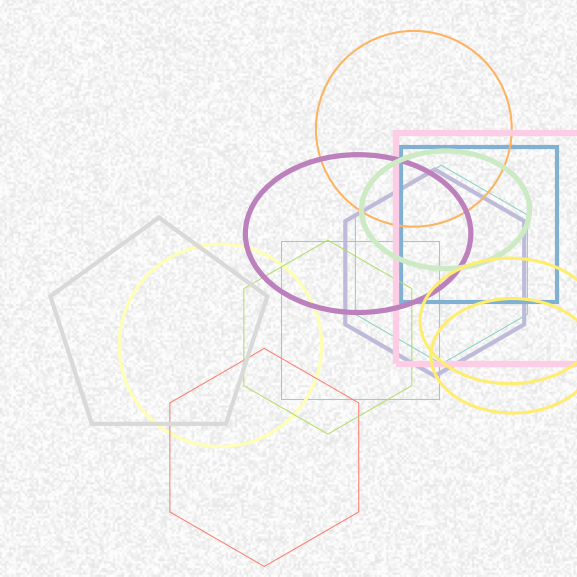[{"shape": "square", "thickness": 0.5, "radius": 0.68, "center": [0.624, 0.445]}, {"shape": "hexagon", "thickness": 0.5, "radius": 0.86, "center": [0.764, 0.541]}, {"shape": "circle", "thickness": 1.5, "radius": 0.88, "center": [0.382, 0.401]}, {"shape": "hexagon", "thickness": 2, "radius": 0.89, "center": [0.753, 0.527]}, {"shape": "hexagon", "thickness": 0.5, "radius": 0.94, "center": [0.458, 0.207]}, {"shape": "square", "thickness": 2, "radius": 0.67, "center": [0.83, 0.611]}, {"shape": "circle", "thickness": 1, "radius": 0.85, "center": [0.717, 0.776]}, {"shape": "hexagon", "thickness": 0.5, "radius": 0.84, "center": [0.568, 0.415]}, {"shape": "square", "thickness": 3, "radius": 1.0, "center": [0.885, 0.569]}, {"shape": "pentagon", "thickness": 2, "radius": 0.99, "center": [0.275, 0.425]}, {"shape": "oval", "thickness": 2.5, "radius": 0.98, "center": [0.62, 0.595]}, {"shape": "oval", "thickness": 2.5, "radius": 0.73, "center": [0.771, 0.636]}, {"shape": "oval", "thickness": 1.5, "radius": 0.71, "center": [0.888, 0.383]}, {"shape": "oval", "thickness": 1.5, "radius": 0.78, "center": [0.883, 0.443]}]